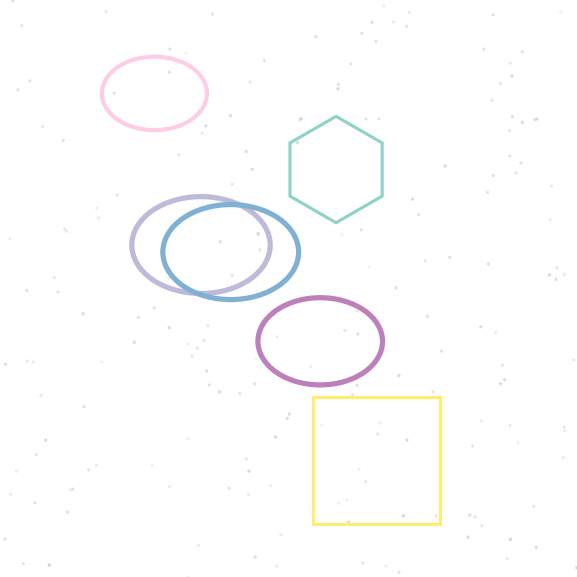[{"shape": "hexagon", "thickness": 1.5, "radius": 0.46, "center": [0.582, 0.706]}, {"shape": "oval", "thickness": 2.5, "radius": 0.6, "center": [0.348, 0.575]}, {"shape": "oval", "thickness": 2.5, "radius": 0.59, "center": [0.4, 0.563]}, {"shape": "oval", "thickness": 2, "radius": 0.45, "center": [0.267, 0.837]}, {"shape": "oval", "thickness": 2.5, "radius": 0.54, "center": [0.555, 0.408]}, {"shape": "square", "thickness": 1.5, "radius": 0.55, "center": [0.652, 0.202]}]